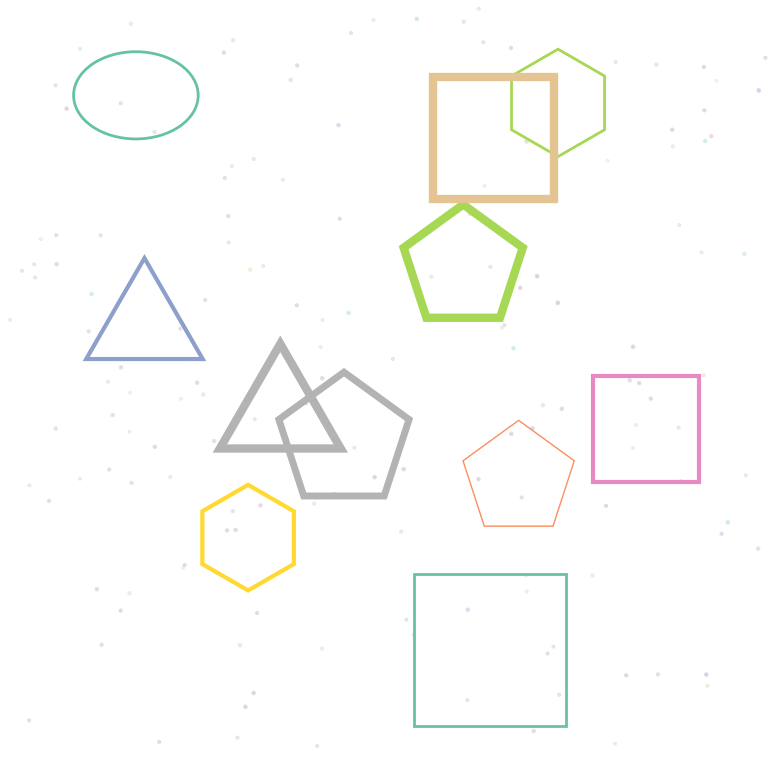[{"shape": "square", "thickness": 1, "radius": 0.49, "center": [0.636, 0.156]}, {"shape": "oval", "thickness": 1, "radius": 0.4, "center": [0.176, 0.876]}, {"shape": "pentagon", "thickness": 0.5, "radius": 0.38, "center": [0.674, 0.378]}, {"shape": "triangle", "thickness": 1.5, "radius": 0.44, "center": [0.188, 0.577]}, {"shape": "square", "thickness": 1.5, "radius": 0.35, "center": [0.839, 0.443]}, {"shape": "hexagon", "thickness": 1, "radius": 0.35, "center": [0.725, 0.866]}, {"shape": "pentagon", "thickness": 3, "radius": 0.41, "center": [0.602, 0.653]}, {"shape": "hexagon", "thickness": 1.5, "radius": 0.34, "center": [0.322, 0.302]}, {"shape": "square", "thickness": 3, "radius": 0.39, "center": [0.641, 0.821]}, {"shape": "triangle", "thickness": 3, "radius": 0.45, "center": [0.364, 0.463]}, {"shape": "pentagon", "thickness": 2.5, "radius": 0.44, "center": [0.447, 0.428]}]